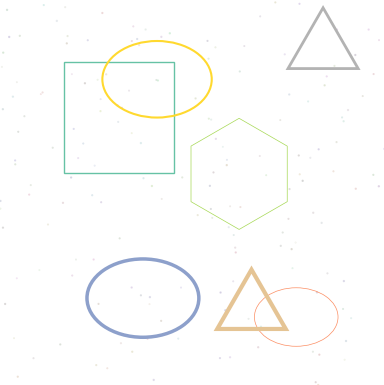[{"shape": "square", "thickness": 1, "radius": 0.72, "center": [0.309, 0.694]}, {"shape": "oval", "thickness": 0.5, "radius": 0.54, "center": [0.769, 0.177]}, {"shape": "oval", "thickness": 2.5, "radius": 0.73, "center": [0.371, 0.226]}, {"shape": "hexagon", "thickness": 0.5, "radius": 0.72, "center": [0.621, 0.548]}, {"shape": "oval", "thickness": 1.5, "radius": 0.71, "center": [0.408, 0.794]}, {"shape": "triangle", "thickness": 3, "radius": 0.51, "center": [0.653, 0.197]}, {"shape": "triangle", "thickness": 2, "radius": 0.53, "center": [0.839, 0.875]}]